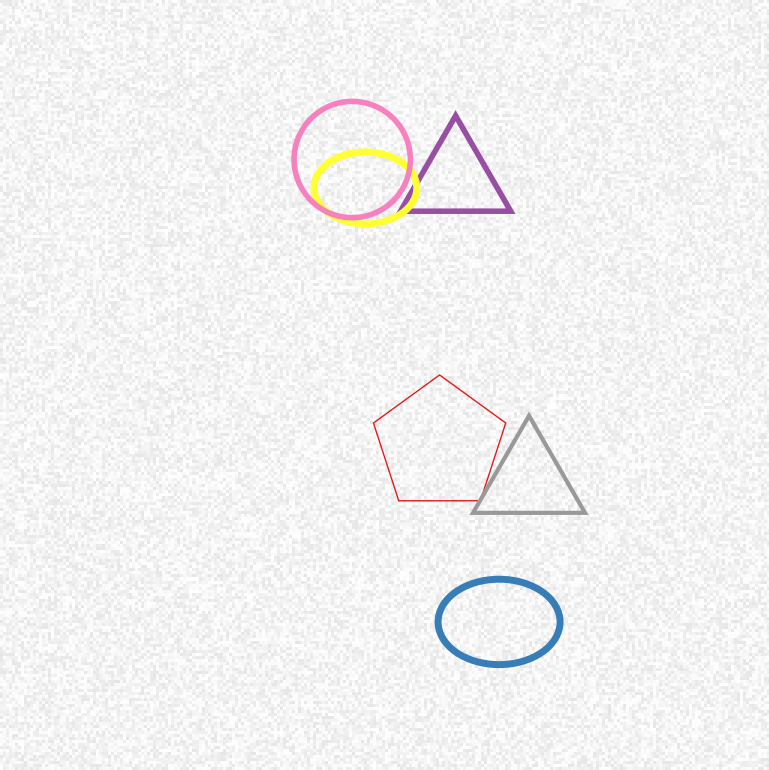[{"shape": "pentagon", "thickness": 0.5, "radius": 0.45, "center": [0.571, 0.423]}, {"shape": "oval", "thickness": 2.5, "radius": 0.4, "center": [0.648, 0.192]}, {"shape": "triangle", "thickness": 2, "radius": 0.41, "center": [0.592, 0.767]}, {"shape": "oval", "thickness": 2.5, "radius": 0.33, "center": [0.475, 0.756]}, {"shape": "circle", "thickness": 2, "radius": 0.38, "center": [0.457, 0.793]}, {"shape": "triangle", "thickness": 1.5, "radius": 0.42, "center": [0.687, 0.376]}]